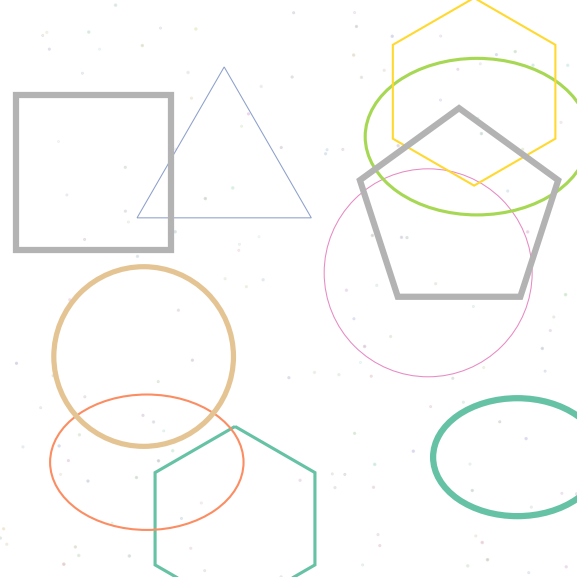[{"shape": "hexagon", "thickness": 1.5, "radius": 0.8, "center": [0.407, 0.101]}, {"shape": "oval", "thickness": 3, "radius": 0.73, "center": [0.896, 0.207]}, {"shape": "oval", "thickness": 1, "radius": 0.84, "center": [0.254, 0.199]}, {"shape": "triangle", "thickness": 0.5, "radius": 0.87, "center": [0.388, 0.709]}, {"shape": "circle", "thickness": 0.5, "radius": 0.9, "center": [0.741, 0.527]}, {"shape": "oval", "thickness": 1.5, "radius": 0.97, "center": [0.826, 0.763]}, {"shape": "hexagon", "thickness": 1, "radius": 0.81, "center": [0.821, 0.84]}, {"shape": "circle", "thickness": 2.5, "radius": 0.78, "center": [0.249, 0.382]}, {"shape": "pentagon", "thickness": 3, "radius": 0.9, "center": [0.795, 0.631]}, {"shape": "square", "thickness": 3, "radius": 0.67, "center": [0.162, 0.7]}]